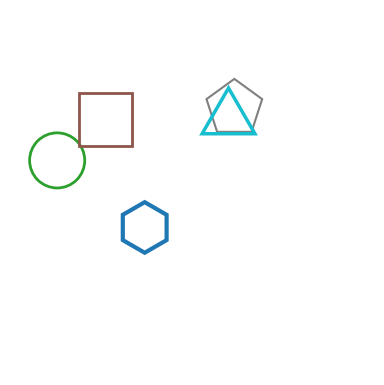[{"shape": "hexagon", "thickness": 3, "radius": 0.33, "center": [0.376, 0.409]}, {"shape": "circle", "thickness": 2, "radius": 0.36, "center": [0.148, 0.583]}, {"shape": "square", "thickness": 2, "radius": 0.34, "center": [0.275, 0.689]}, {"shape": "pentagon", "thickness": 1.5, "radius": 0.38, "center": [0.609, 0.719]}, {"shape": "triangle", "thickness": 2.5, "radius": 0.4, "center": [0.594, 0.692]}]